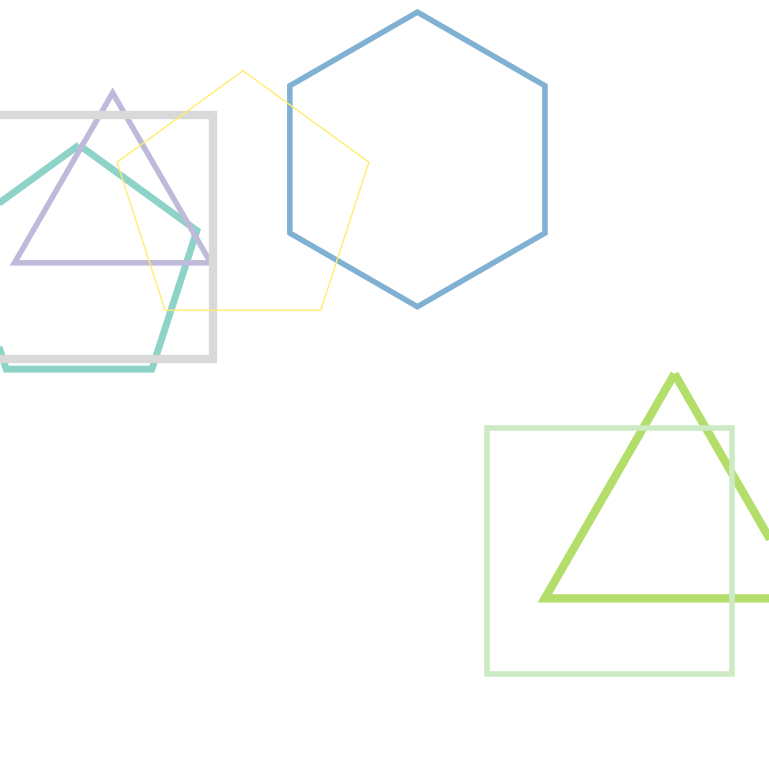[{"shape": "pentagon", "thickness": 2.5, "radius": 0.8, "center": [0.103, 0.651]}, {"shape": "triangle", "thickness": 2, "radius": 0.74, "center": [0.146, 0.732]}, {"shape": "hexagon", "thickness": 2, "radius": 0.96, "center": [0.542, 0.793]}, {"shape": "triangle", "thickness": 3, "radius": 0.97, "center": [0.876, 0.32]}, {"shape": "square", "thickness": 3, "radius": 0.79, "center": [0.118, 0.692]}, {"shape": "square", "thickness": 2, "radius": 0.8, "center": [0.791, 0.284]}, {"shape": "pentagon", "thickness": 0.5, "radius": 0.86, "center": [0.316, 0.736]}]